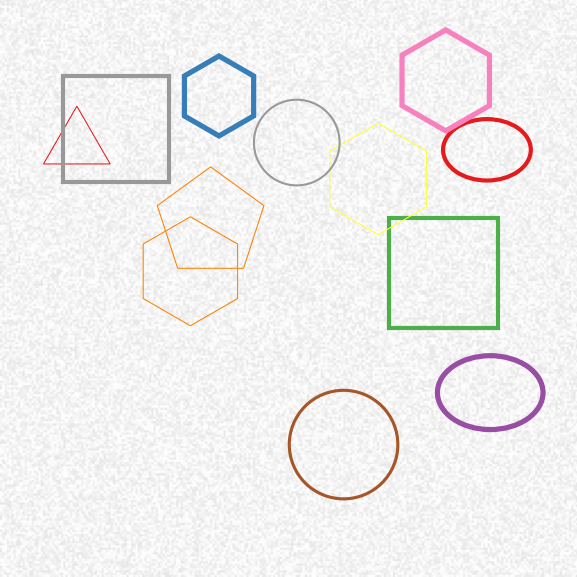[{"shape": "triangle", "thickness": 0.5, "radius": 0.33, "center": [0.133, 0.749]}, {"shape": "oval", "thickness": 2, "radius": 0.38, "center": [0.843, 0.74]}, {"shape": "hexagon", "thickness": 2.5, "radius": 0.35, "center": [0.379, 0.833]}, {"shape": "square", "thickness": 2, "radius": 0.47, "center": [0.768, 0.527]}, {"shape": "oval", "thickness": 2.5, "radius": 0.46, "center": [0.849, 0.319]}, {"shape": "pentagon", "thickness": 0.5, "radius": 0.49, "center": [0.365, 0.613]}, {"shape": "hexagon", "thickness": 0.5, "radius": 0.47, "center": [0.33, 0.529]}, {"shape": "hexagon", "thickness": 0.5, "radius": 0.48, "center": [0.655, 0.689]}, {"shape": "circle", "thickness": 1.5, "radius": 0.47, "center": [0.595, 0.229]}, {"shape": "hexagon", "thickness": 2.5, "radius": 0.44, "center": [0.772, 0.86]}, {"shape": "square", "thickness": 2, "radius": 0.46, "center": [0.2, 0.776]}, {"shape": "circle", "thickness": 1, "radius": 0.37, "center": [0.514, 0.752]}]